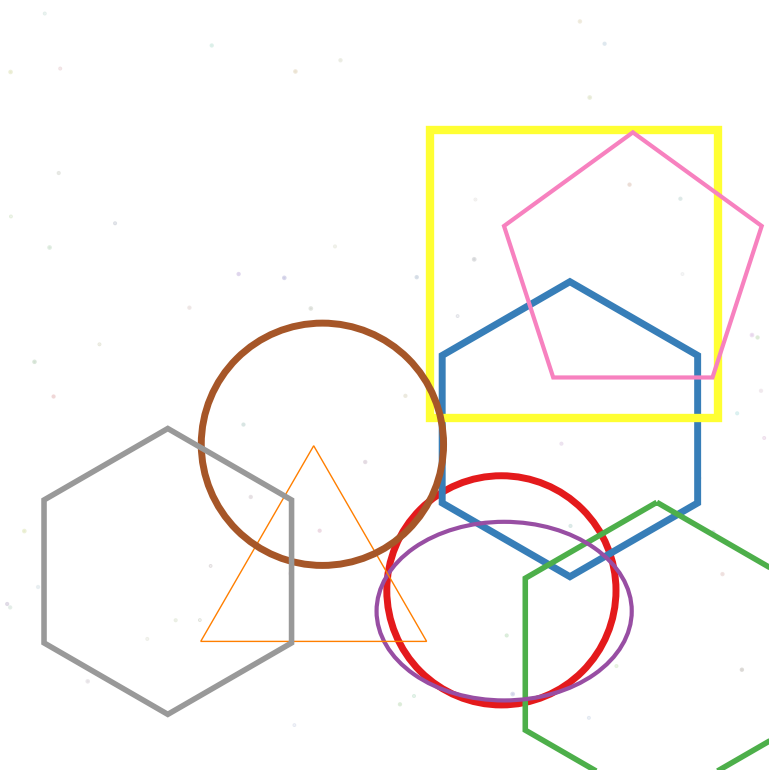[{"shape": "circle", "thickness": 2.5, "radius": 0.74, "center": [0.651, 0.233]}, {"shape": "hexagon", "thickness": 2.5, "radius": 0.96, "center": [0.74, 0.443]}, {"shape": "hexagon", "thickness": 2, "radius": 0.99, "center": [0.853, 0.15]}, {"shape": "oval", "thickness": 1.5, "radius": 0.83, "center": [0.655, 0.206]}, {"shape": "triangle", "thickness": 0.5, "radius": 0.85, "center": [0.407, 0.252]}, {"shape": "square", "thickness": 3, "radius": 0.93, "center": [0.745, 0.644]}, {"shape": "circle", "thickness": 2.5, "radius": 0.79, "center": [0.419, 0.423]}, {"shape": "pentagon", "thickness": 1.5, "radius": 0.88, "center": [0.822, 0.652]}, {"shape": "hexagon", "thickness": 2, "radius": 0.93, "center": [0.218, 0.258]}]